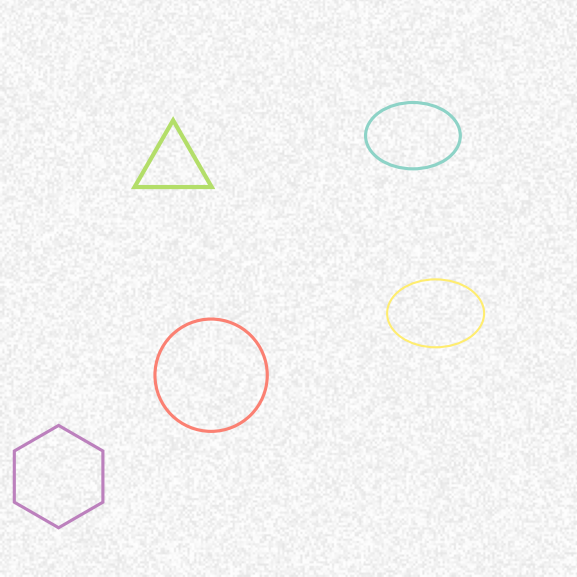[{"shape": "oval", "thickness": 1.5, "radius": 0.41, "center": [0.715, 0.764]}, {"shape": "circle", "thickness": 1.5, "radius": 0.49, "center": [0.366, 0.349]}, {"shape": "triangle", "thickness": 2, "radius": 0.39, "center": [0.3, 0.714]}, {"shape": "hexagon", "thickness": 1.5, "radius": 0.44, "center": [0.101, 0.174]}, {"shape": "oval", "thickness": 1, "radius": 0.42, "center": [0.754, 0.457]}]